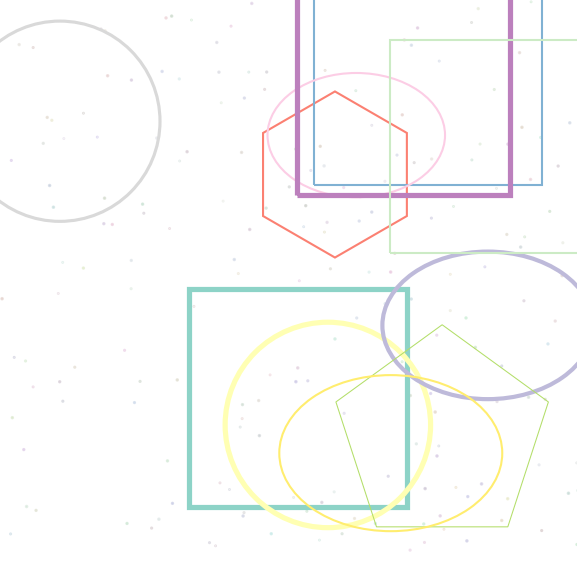[{"shape": "square", "thickness": 2.5, "radius": 0.94, "center": [0.517, 0.309]}, {"shape": "circle", "thickness": 2.5, "radius": 0.89, "center": [0.568, 0.263]}, {"shape": "oval", "thickness": 2, "radius": 0.91, "center": [0.845, 0.436]}, {"shape": "hexagon", "thickness": 1, "radius": 0.72, "center": [0.58, 0.697]}, {"shape": "square", "thickness": 1, "radius": 0.99, "center": [0.74, 0.876]}, {"shape": "pentagon", "thickness": 0.5, "radius": 0.97, "center": [0.766, 0.243]}, {"shape": "oval", "thickness": 1, "radius": 0.77, "center": [0.617, 0.765]}, {"shape": "circle", "thickness": 1.5, "radius": 0.87, "center": [0.104, 0.789]}, {"shape": "square", "thickness": 2.5, "radius": 0.92, "center": [0.699, 0.847]}, {"shape": "square", "thickness": 1, "radius": 0.92, "center": [0.86, 0.745]}, {"shape": "oval", "thickness": 1, "radius": 0.97, "center": [0.677, 0.214]}]